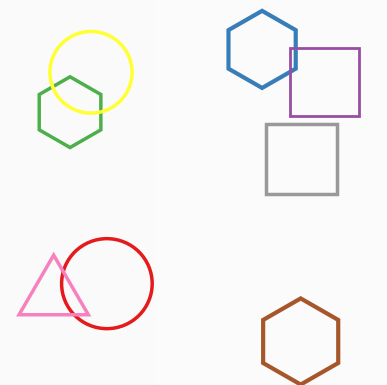[{"shape": "circle", "thickness": 2.5, "radius": 0.58, "center": [0.276, 0.263]}, {"shape": "hexagon", "thickness": 3, "radius": 0.5, "center": [0.676, 0.872]}, {"shape": "hexagon", "thickness": 2.5, "radius": 0.46, "center": [0.181, 0.709]}, {"shape": "square", "thickness": 2, "radius": 0.45, "center": [0.837, 0.787]}, {"shape": "circle", "thickness": 2.5, "radius": 0.53, "center": [0.235, 0.812]}, {"shape": "hexagon", "thickness": 3, "radius": 0.56, "center": [0.776, 0.113]}, {"shape": "triangle", "thickness": 2.5, "radius": 0.52, "center": [0.139, 0.234]}, {"shape": "square", "thickness": 2.5, "radius": 0.46, "center": [0.778, 0.587]}]